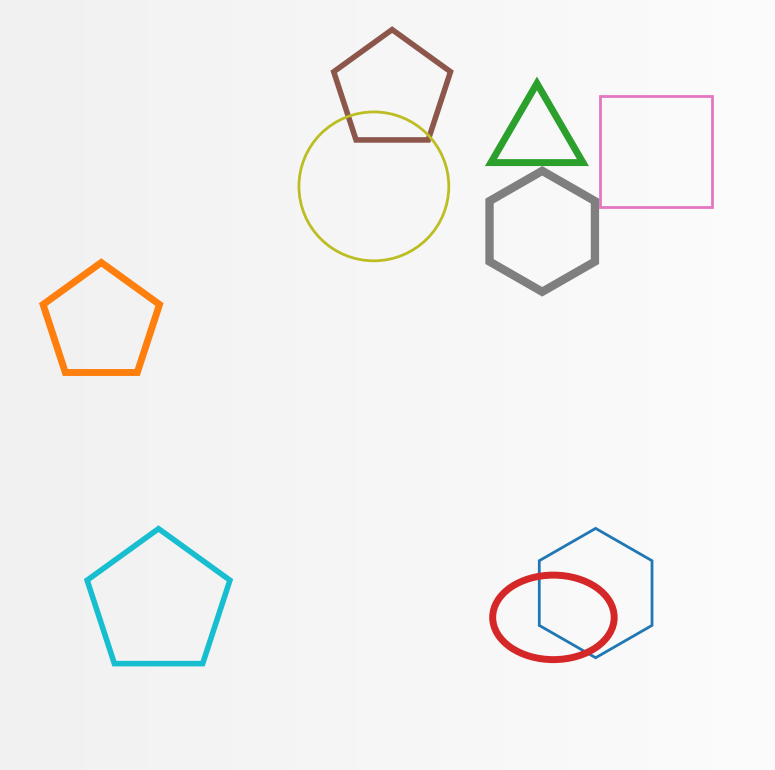[{"shape": "hexagon", "thickness": 1, "radius": 0.42, "center": [0.769, 0.23]}, {"shape": "pentagon", "thickness": 2.5, "radius": 0.39, "center": [0.131, 0.58]}, {"shape": "triangle", "thickness": 2.5, "radius": 0.34, "center": [0.693, 0.823]}, {"shape": "oval", "thickness": 2.5, "radius": 0.39, "center": [0.714, 0.198]}, {"shape": "pentagon", "thickness": 2, "radius": 0.4, "center": [0.506, 0.882]}, {"shape": "square", "thickness": 1, "radius": 0.36, "center": [0.847, 0.804]}, {"shape": "hexagon", "thickness": 3, "radius": 0.39, "center": [0.7, 0.7]}, {"shape": "circle", "thickness": 1, "radius": 0.48, "center": [0.482, 0.758]}, {"shape": "pentagon", "thickness": 2, "radius": 0.48, "center": [0.205, 0.217]}]